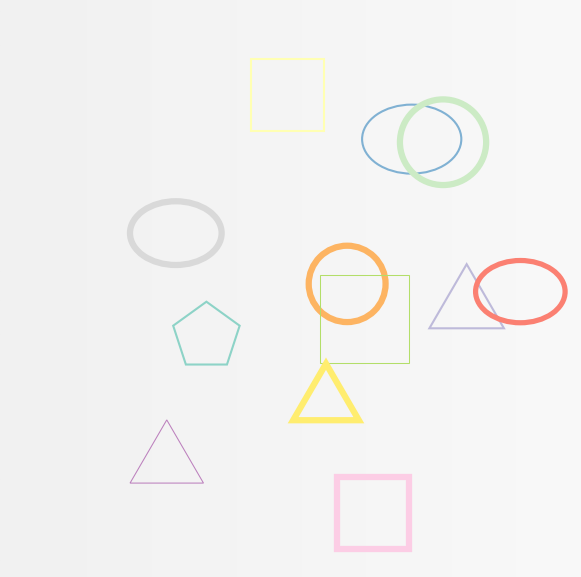[{"shape": "pentagon", "thickness": 1, "radius": 0.3, "center": [0.355, 0.417]}, {"shape": "square", "thickness": 1, "radius": 0.31, "center": [0.494, 0.835]}, {"shape": "triangle", "thickness": 1, "radius": 0.37, "center": [0.803, 0.468]}, {"shape": "oval", "thickness": 2.5, "radius": 0.39, "center": [0.895, 0.494]}, {"shape": "oval", "thickness": 1, "radius": 0.43, "center": [0.708, 0.758]}, {"shape": "circle", "thickness": 3, "radius": 0.33, "center": [0.597, 0.508]}, {"shape": "square", "thickness": 0.5, "radius": 0.38, "center": [0.628, 0.447]}, {"shape": "square", "thickness": 3, "radius": 0.31, "center": [0.642, 0.11]}, {"shape": "oval", "thickness": 3, "radius": 0.39, "center": [0.302, 0.595]}, {"shape": "triangle", "thickness": 0.5, "radius": 0.36, "center": [0.287, 0.199]}, {"shape": "circle", "thickness": 3, "radius": 0.37, "center": [0.762, 0.753]}, {"shape": "triangle", "thickness": 3, "radius": 0.33, "center": [0.561, 0.304]}]